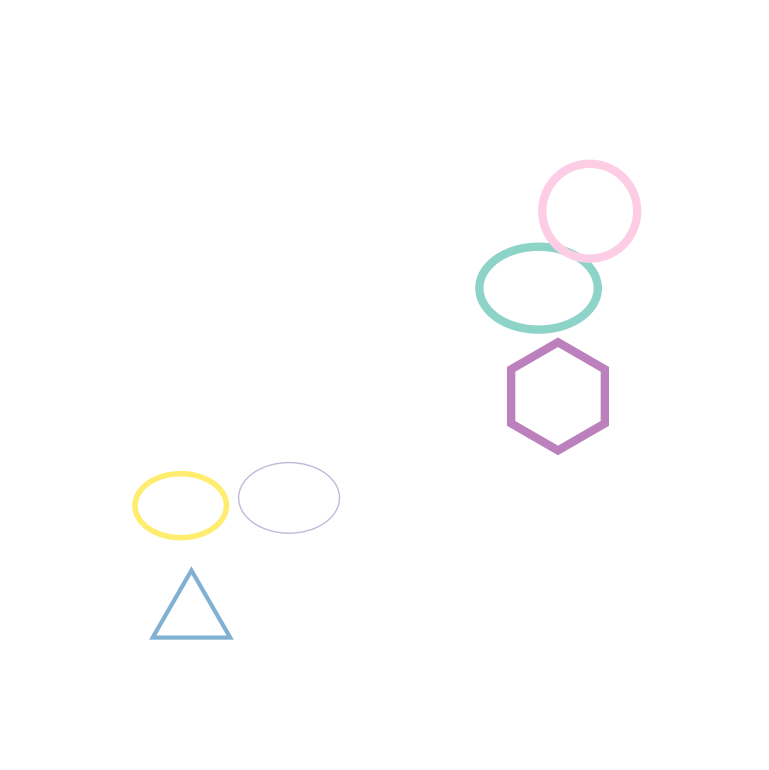[{"shape": "oval", "thickness": 3, "radius": 0.38, "center": [0.699, 0.626]}, {"shape": "oval", "thickness": 0.5, "radius": 0.33, "center": [0.375, 0.353]}, {"shape": "triangle", "thickness": 1.5, "radius": 0.29, "center": [0.249, 0.201]}, {"shape": "circle", "thickness": 3, "radius": 0.31, "center": [0.766, 0.726]}, {"shape": "hexagon", "thickness": 3, "radius": 0.35, "center": [0.725, 0.485]}, {"shape": "oval", "thickness": 2, "radius": 0.3, "center": [0.235, 0.343]}]